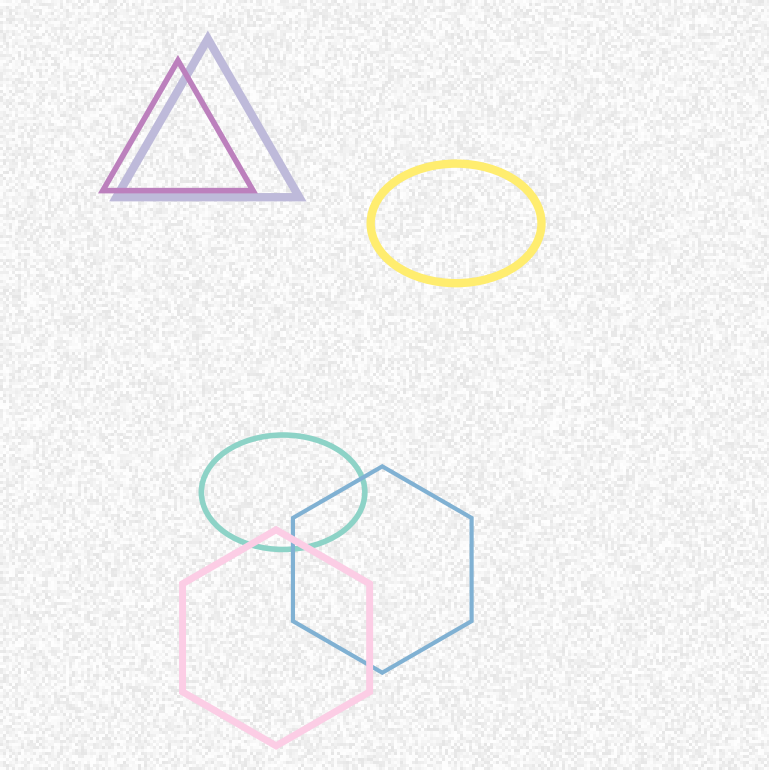[{"shape": "oval", "thickness": 2, "radius": 0.53, "center": [0.368, 0.361]}, {"shape": "triangle", "thickness": 3, "radius": 0.69, "center": [0.27, 0.812]}, {"shape": "hexagon", "thickness": 1.5, "radius": 0.67, "center": [0.496, 0.26]}, {"shape": "hexagon", "thickness": 2.5, "radius": 0.7, "center": [0.359, 0.172]}, {"shape": "triangle", "thickness": 2, "radius": 0.56, "center": [0.231, 0.809]}, {"shape": "oval", "thickness": 3, "radius": 0.55, "center": [0.592, 0.71]}]